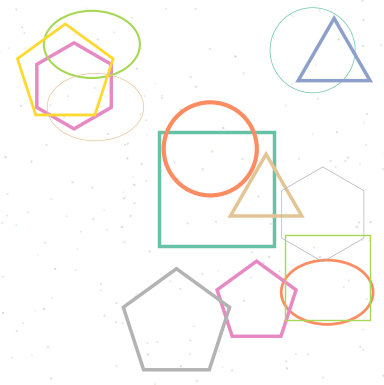[{"shape": "square", "thickness": 2.5, "radius": 0.74, "center": [0.563, 0.509]}, {"shape": "circle", "thickness": 0.5, "radius": 0.55, "center": [0.812, 0.869]}, {"shape": "circle", "thickness": 3, "radius": 0.6, "center": [0.546, 0.613]}, {"shape": "oval", "thickness": 2, "radius": 0.6, "center": [0.85, 0.241]}, {"shape": "triangle", "thickness": 2.5, "radius": 0.54, "center": [0.868, 0.844]}, {"shape": "pentagon", "thickness": 2.5, "radius": 0.54, "center": [0.666, 0.214]}, {"shape": "hexagon", "thickness": 2.5, "radius": 0.56, "center": [0.192, 0.777]}, {"shape": "square", "thickness": 1, "radius": 0.55, "center": [0.85, 0.279]}, {"shape": "oval", "thickness": 1.5, "radius": 0.62, "center": [0.239, 0.885]}, {"shape": "pentagon", "thickness": 2, "radius": 0.65, "center": [0.17, 0.807]}, {"shape": "triangle", "thickness": 2.5, "radius": 0.54, "center": [0.691, 0.493]}, {"shape": "oval", "thickness": 0.5, "radius": 0.63, "center": [0.248, 0.722]}, {"shape": "hexagon", "thickness": 0.5, "radius": 0.62, "center": [0.838, 0.443]}, {"shape": "pentagon", "thickness": 2.5, "radius": 0.73, "center": [0.458, 0.157]}]